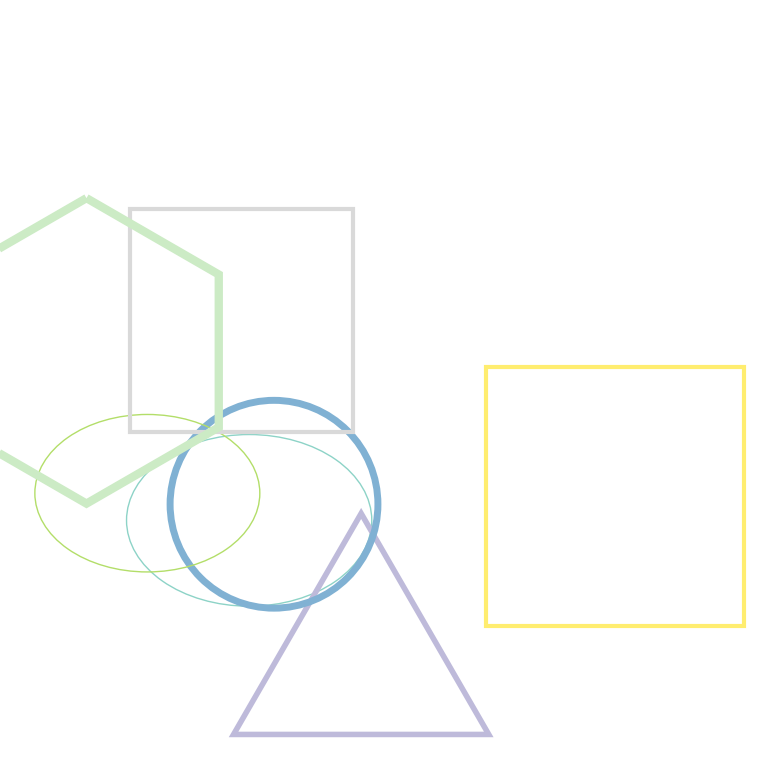[{"shape": "oval", "thickness": 0.5, "radius": 0.8, "center": [0.324, 0.324]}, {"shape": "triangle", "thickness": 2, "radius": 0.96, "center": [0.469, 0.142]}, {"shape": "circle", "thickness": 2.5, "radius": 0.67, "center": [0.356, 0.345]}, {"shape": "oval", "thickness": 0.5, "radius": 0.73, "center": [0.191, 0.359]}, {"shape": "square", "thickness": 1.5, "radius": 0.72, "center": [0.313, 0.584]}, {"shape": "hexagon", "thickness": 3, "radius": 0.99, "center": [0.112, 0.544]}, {"shape": "square", "thickness": 1.5, "radius": 0.84, "center": [0.799, 0.356]}]